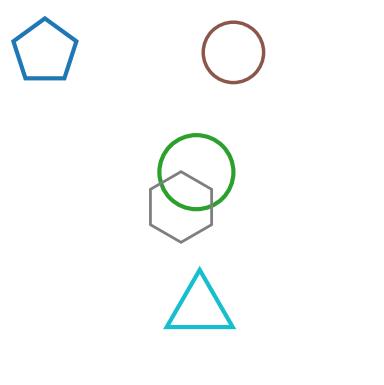[{"shape": "pentagon", "thickness": 3, "radius": 0.43, "center": [0.117, 0.866]}, {"shape": "circle", "thickness": 3, "radius": 0.48, "center": [0.51, 0.553]}, {"shape": "circle", "thickness": 2.5, "radius": 0.39, "center": [0.606, 0.864]}, {"shape": "hexagon", "thickness": 2, "radius": 0.46, "center": [0.47, 0.462]}, {"shape": "triangle", "thickness": 3, "radius": 0.5, "center": [0.519, 0.2]}]